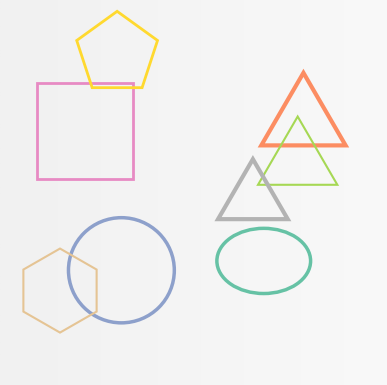[{"shape": "oval", "thickness": 2.5, "radius": 0.6, "center": [0.681, 0.322]}, {"shape": "triangle", "thickness": 3, "radius": 0.63, "center": [0.783, 0.685]}, {"shape": "circle", "thickness": 2.5, "radius": 0.68, "center": [0.313, 0.298]}, {"shape": "square", "thickness": 2, "radius": 0.62, "center": [0.219, 0.66]}, {"shape": "triangle", "thickness": 1.5, "radius": 0.59, "center": [0.768, 0.579]}, {"shape": "pentagon", "thickness": 2, "radius": 0.55, "center": [0.302, 0.861]}, {"shape": "hexagon", "thickness": 1.5, "radius": 0.55, "center": [0.155, 0.245]}, {"shape": "triangle", "thickness": 3, "radius": 0.52, "center": [0.653, 0.483]}]